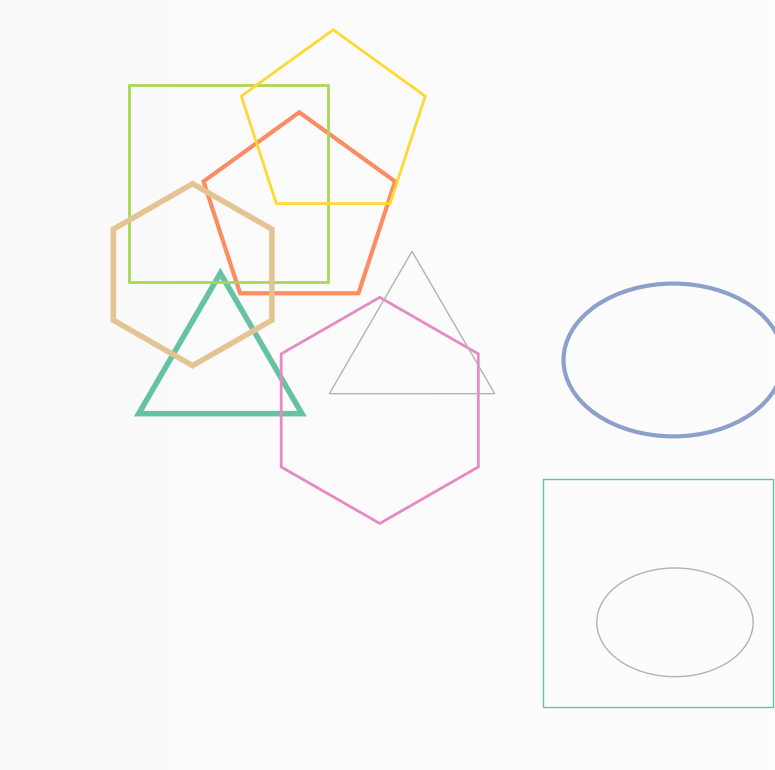[{"shape": "triangle", "thickness": 2, "radius": 0.61, "center": [0.284, 0.524]}, {"shape": "square", "thickness": 0.5, "radius": 0.74, "center": [0.849, 0.23]}, {"shape": "pentagon", "thickness": 1.5, "radius": 0.65, "center": [0.386, 0.724]}, {"shape": "oval", "thickness": 1.5, "radius": 0.71, "center": [0.869, 0.533]}, {"shape": "hexagon", "thickness": 1, "radius": 0.73, "center": [0.49, 0.467]}, {"shape": "square", "thickness": 1, "radius": 0.64, "center": [0.295, 0.762]}, {"shape": "pentagon", "thickness": 1, "radius": 0.62, "center": [0.43, 0.837]}, {"shape": "hexagon", "thickness": 2, "radius": 0.59, "center": [0.249, 0.643]}, {"shape": "triangle", "thickness": 0.5, "radius": 0.62, "center": [0.532, 0.55]}, {"shape": "oval", "thickness": 0.5, "radius": 0.5, "center": [0.871, 0.192]}]